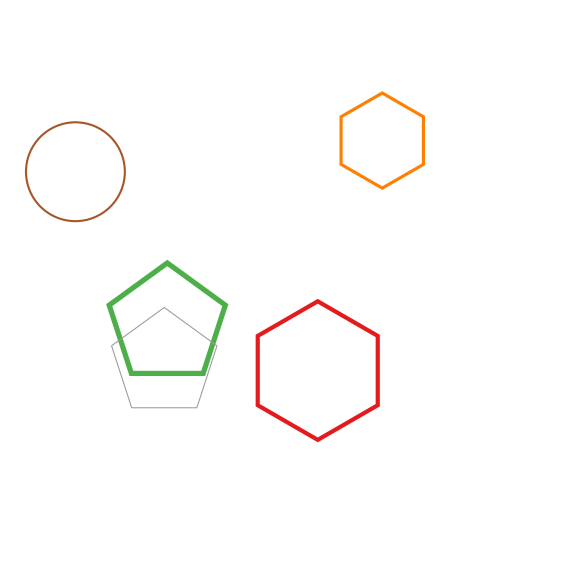[{"shape": "hexagon", "thickness": 2, "radius": 0.6, "center": [0.55, 0.357]}, {"shape": "pentagon", "thickness": 2.5, "radius": 0.53, "center": [0.29, 0.438]}, {"shape": "hexagon", "thickness": 1.5, "radius": 0.41, "center": [0.662, 0.756]}, {"shape": "circle", "thickness": 1, "radius": 0.43, "center": [0.131, 0.702]}, {"shape": "pentagon", "thickness": 0.5, "radius": 0.48, "center": [0.284, 0.371]}]